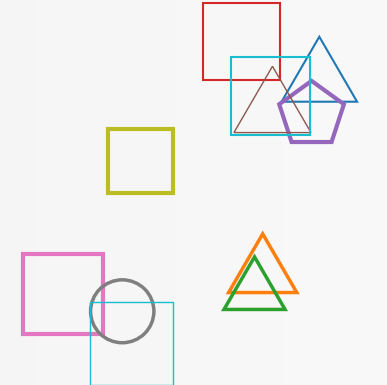[{"shape": "triangle", "thickness": 1.5, "radius": 0.56, "center": [0.824, 0.792]}, {"shape": "triangle", "thickness": 2.5, "radius": 0.51, "center": [0.678, 0.291]}, {"shape": "triangle", "thickness": 2.5, "radius": 0.46, "center": [0.657, 0.242]}, {"shape": "square", "thickness": 1.5, "radius": 0.5, "center": [0.624, 0.893]}, {"shape": "pentagon", "thickness": 3, "radius": 0.44, "center": [0.804, 0.702]}, {"shape": "triangle", "thickness": 1, "radius": 0.57, "center": [0.703, 0.713]}, {"shape": "square", "thickness": 3, "radius": 0.52, "center": [0.163, 0.236]}, {"shape": "circle", "thickness": 2.5, "radius": 0.41, "center": [0.315, 0.191]}, {"shape": "square", "thickness": 3, "radius": 0.42, "center": [0.362, 0.582]}, {"shape": "square", "thickness": 1.5, "radius": 0.51, "center": [0.697, 0.751]}, {"shape": "square", "thickness": 1, "radius": 0.53, "center": [0.339, 0.108]}]